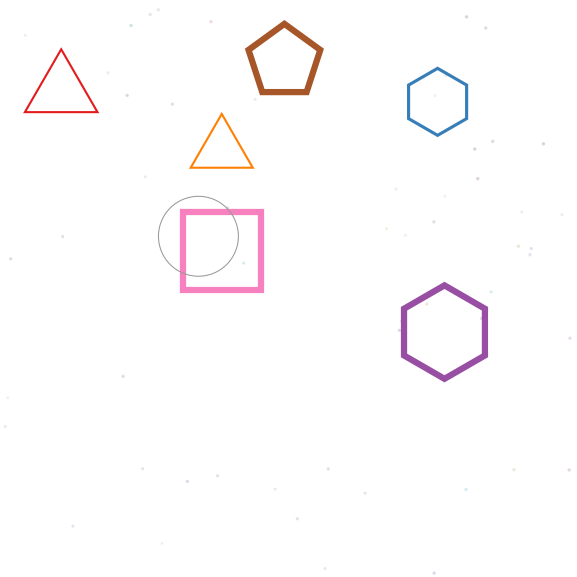[{"shape": "triangle", "thickness": 1, "radius": 0.36, "center": [0.106, 0.841]}, {"shape": "hexagon", "thickness": 1.5, "radius": 0.29, "center": [0.758, 0.823]}, {"shape": "hexagon", "thickness": 3, "radius": 0.4, "center": [0.77, 0.424]}, {"shape": "triangle", "thickness": 1, "radius": 0.31, "center": [0.384, 0.74]}, {"shape": "pentagon", "thickness": 3, "radius": 0.33, "center": [0.493, 0.893]}, {"shape": "square", "thickness": 3, "radius": 0.34, "center": [0.384, 0.564]}, {"shape": "circle", "thickness": 0.5, "radius": 0.35, "center": [0.344, 0.59]}]